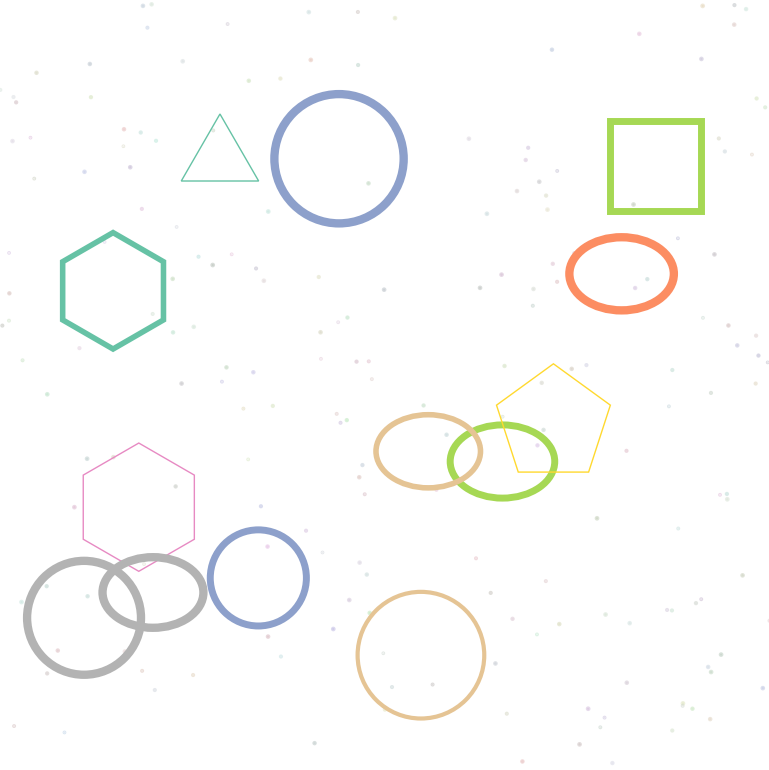[{"shape": "hexagon", "thickness": 2, "radius": 0.38, "center": [0.147, 0.622]}, {"shape": "triangle", "thickness": 0.5, "radius": 0.29, "center": [0.286, 0.794]}, {"shape": "oval", "thickness": 3, "radius": 0.34, "center": [0.807, 0.644]}, {"shape": "circle", "thickness": 3, "radius": 0.42, "center": [0.44, 0.794]}, {"shape": "circle", "thickness": 2.5, "radius": 0.31, "center": [0.335, 0.249]}, {"shape": "hexagon", "thickness": 0.5, "radius": 0.42, "center": [0.18, 0.341]}, {"shape": "square", "thickness": 2.5, "radius": 0.29, "center": [0.851, 0.784]}, {"shape": "oval", "thickness": 2.5, "radius": 0.34, "center": [0.653, 0.401]}, {"shape": "pentagon", "thickness": 0.5, "radius": 0.39, "center": [0.719, 0.45]}, {"shape": "circle", "thickness": 1.5, "radius": 0.41, "center": [0.547, 0.149]}, {"shape": "oval", "thickness": 2, "radius": 0.34, "center": [0.556, 0.414]}, {"shape": "oval", "thickness": 3, "radius": 0.33, "center": [0.199, 0.231]}, {"shape": "circle", "thickness": 3, "radius": 0.37, "center": [0.109, 0.198]}]